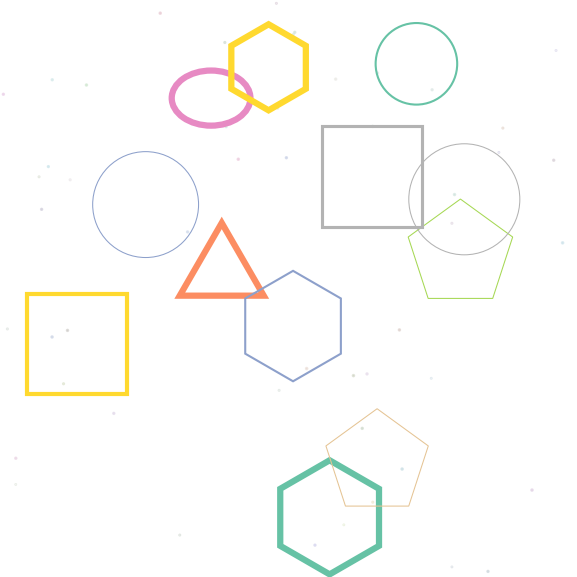[{"shape": "hexagon", "thickness": 3, "radius": 0.49, "center": [0.571, 0.103]}, {"shape": "circle", "thickness": 1, "radius": 0.35, "center": [0.721, 0.889]}, {"shape": "triangle", "thickness": 3, "radius": 0.42, "center": [0.384, 0.529]}, {"shape": "hexagon", "thickness": 1, "radius": 0.48, "center": [0.507, 0.435]}, {"shape": "circle", "thickness": 0.5, "radius": 0.46, "center": [0.252, 0.645]}, {"shape": "oval", "thickness": 3, "radius": 0.34, "center": [0.365, 0.829]}, {"shape": "pentagon", "thickness": 0.5, "radius": 0.48, "center": [0.797, 0.559]}, {"shape": "hexagon", "thickness": 3, "radius": 0.37, "center": [0.465, 0.883]}, {"shape": "square", "thickness": 2, "radius": 0.43, "center": [0.133, 0.404]}, {"shape": "pentagon", "thickness": 0.5, "radius": 0.47, "center": [0.653, 0.198]}, {"shape": "circle", "thickness": 0.5, "radius": 0.48, "center": [0.804, 0.654]}, {"shape": "square", "thickness": 1.5, "radius": 0.43, "center": [0.644, 0.693]}]